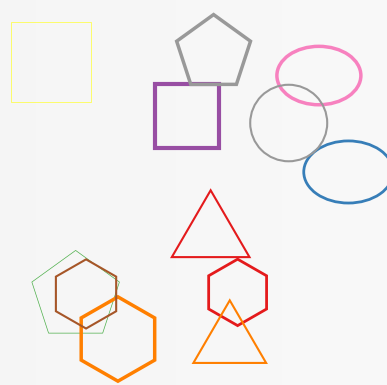[{"shape": "hexagon", "thickness": 2, "radius": 0.43, "center": [0.613, 0.241]}, {"shape": "triangle", "thickness": 1.5, "radius": 0.58, "center": [0.544, 0.39]}, {"shape": "oval", "thickness": 2, "radius": 0.58, "center": [0.899, 0.553]}, {"shape": "pentagon", "thickness": 0.5, "radius": 0.59, "center": [0.195, 0.231]}, {"shape": "square", "thickness": 3, "radius": 0.42, "center": [0.483, 0.7]}, {"shape": "hexagon", "thickness": 2.5, "radius": 0.55, "center": [0.304, 0.119]}, {"shape": "triangle", "thickness": 1.5, "radius": 0.54, "center": [0.593, 0.111]}, {"shape": "square", "thickness": 0.5, "radius": 0.52, "center": [0.131, 0.84]}, {"shape": "hexagon", "thickness": 1.5, "radius": 0.45, "center": [0.222, 0.237]}, {"shape": "oval", "thickness": 2.5, "radius": 0.54, "center": [0.823, 0.804]}, {"shape": "pentagon", "thickness": 2.5, "radius": 0.5, "center": [0.551, 0.862]}, {"shape": "circle", "thickness": 1.5, "radius": 0.5, "center": [0.745, 0.68]}]